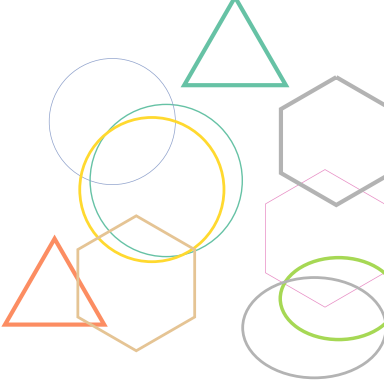[{"shape": "circle", "thickness": 1, "radius": 0.99, "center": [0.432, 0.531]}, {"shape": "triangle", "thickness": 3, "radius": 0.76, "center": [0.61, 0.855]}, {"shape": "triangle", "thickness": 3, "radius": 0.74, "center": [0.142, 0.231]}, {"shape": "circle", "thickness": 0.5, "radius": 0.82, "center": [0.292, 0.684]}, {"shape": "hexagon", "thickness": 0.5, "radius": 0.89, "center": [0.844, 0.381]}, {"shape": "oval", "thickness": 2.5, "radius": 0.76, "center": [0.88, 0.224]}, {"shape": "circle", "thickness": 2, "radius": 0.94, "center": [0.394, 0.508]}, {"shape": "hexagon", "thickness": 2, "radius": 0.88, "center": [0.354, 0.264]}, {"shape": "hexagon", "thickness": 3, "radius": 0.83, "center": [0.873, 0.634]}, {"shape": "oval", "thickness": 2, "radius": 0.93, "center": [0.816, 0.149]}]